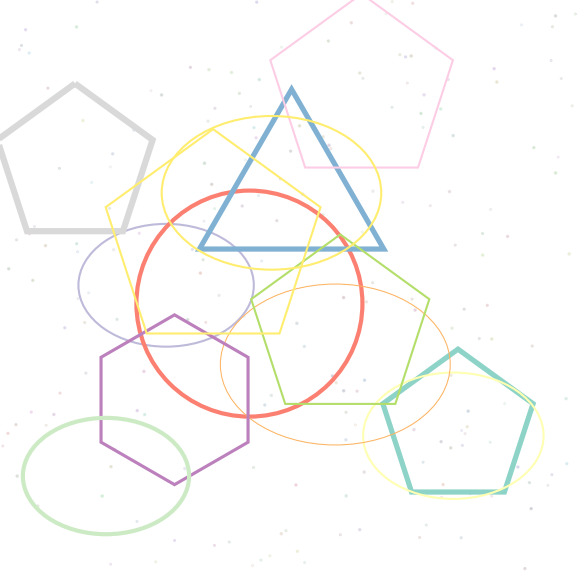[{"shape": "pentagon", "thickness": 2.5, "radius": 0.68, "center": [0.793, 0.258]}, {"shape": "oval", "thickness": 1, "radius": 0.78, "center": [0.785, 0.245]}, {"shape": "oval", "thickness": 1, "radius": 0.76, "center": [0.288, 0.505]}, {"shape": "circle", "thickness": 2, "radius": 0.98, "center": [0.432, 0.473]}, {"shape": "triangle", "thickness": 2.5, "radius": 0.92, "center": [0.505, 0.66]}, {"shape": "oval", "thickness": 0.5, "radius": 1.0, "center": [0.581, 0.368]}, {"shape": "pentagon", "thickness": 1, "radius": 0.81, "center": [0.589, 0.431]}, {"shape": "pentagon", "thickness": 1, "radius": 0.83, "center": [0.626, 0.844]}, {"shape": "pentagon", "thickness": 3, "radius": 0.71, "center": [0.13, 0.713]}, {"shape": "hexagon", "thickness": 1.5, "radius": 0.73, "center": [0.302, 0.307]}, {"shape": "oval", "thickness": 2, "radius": 0.72, "center": [0.184, 0.175]}, {"shape": "oval", "thickness": 1, "radius": 0.95, "center": [0.47, 0.665]}, {"shape": "pentagon", "thickness": 1, "radius": 0.98, "center": [0.369, 0.58]}]